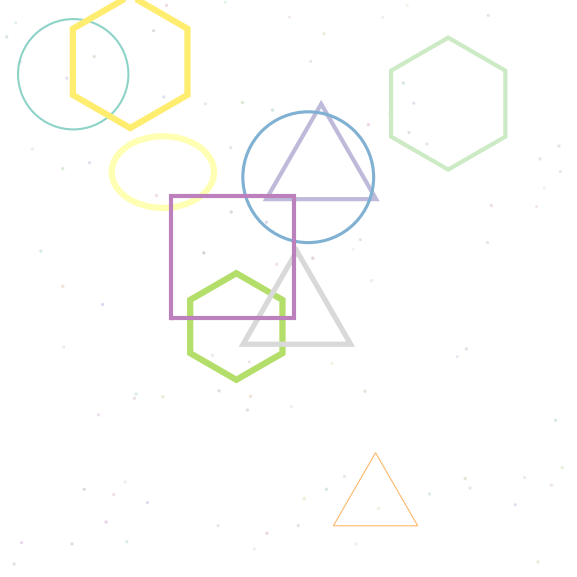[{"shape": "circle", "thickness": 1, "radius": 0.48, "center": [0.127, 0.871]}, {"shape": "oval", "thickness": 3, "radius": 0.44, "center": [0.282, 0.701]}, {"shape": "triangle", "thickness": 2, "radius": 0.55, "center": [0.556, 0.709]}, {"shape": "circle", "thickness": 1.5, "radius": 0.57, "center": [0.534, 0.692]}, {"shape": "triangle", "thickness": 0.5, "radius": 0.42, "center": [0.65, 0.131]}, {"shape": "hexagon", "thickness": 3, "radius": 0.46, "center": [0.409, 0.434]}, {"shape": "triangle", "thickness": 2.5, "radius": 0.54, "center": [0.514, 0.457]}, {"shape": "square", "thickness": 2, "radius": 0.53, "center": [0.403, 0.554]}, {"shape": "hexagon", "thickness": 2, "radius": 0.57, "center": [0.776, 0.82]}, {"shape": "hexagon", "thickness": 3, "radius": 0.57, "center": [0.225, 0.892]}]